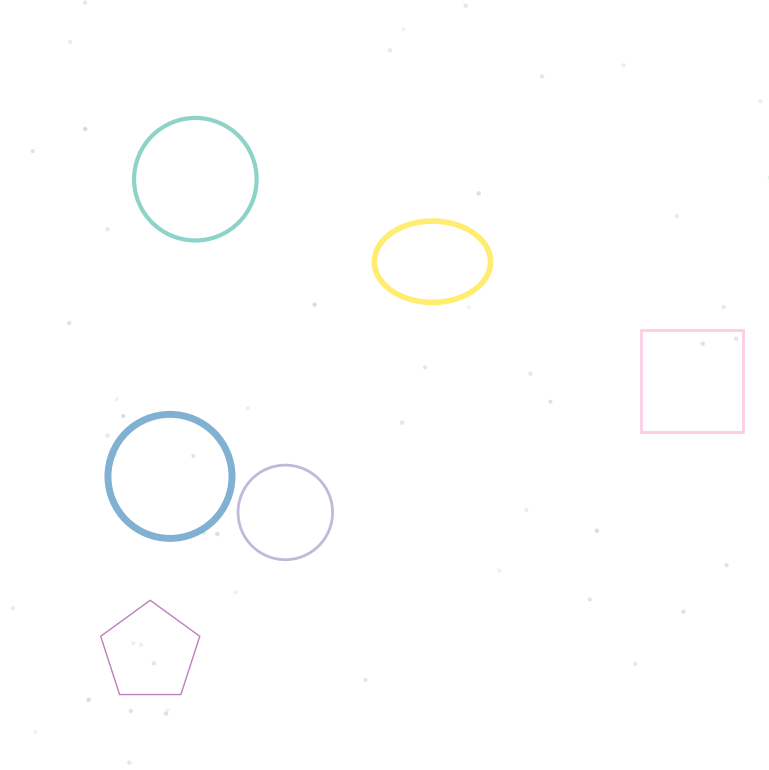[{"shape": "circle", "thickness": 1.5, "radius": 0.4, "center": [0.254, 0.767]}, {"shape": "circle", "thickness": 1, "radius": 0.31, "center": [0.371, 0.335]}, {"shape": "circle", "thickness": 2.5, "radius": 0.4, "center": [0.221, 0.381]}, {"shape": "square", "thickness": 1, "radius": 0.33, "center": [0.898, 0.505]}, {"shape": "pentagon", "thickness": 0.5, "radius": 0.34, "center": [0.195, 0.153]}, {"shape": "oval", "thickness": 2, "radius": 0.38, "center": [0.562, 0.66]}]